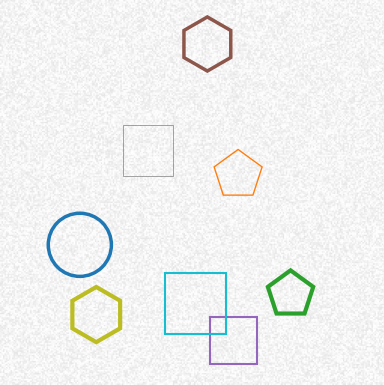[{"shape": "circle", "thickness": 2.5, "radius": 0.41, "center": [0.207, 0.364]}, {"shape": "pentagon", "thickness": 1, "radius": 0.33, "center": [0.618, 0.546]}, {"shape": "pentagon", "thickness": 3, "radius": 0.31, "center": [0.755, 0.236]}, {"shape": "square", "thickness": 1.5, "radius": 0.31, "center": [0.606, 0.116]}, {"shape": "hexagon", "thickness": 2.5, "radius": 0.35, "center": [0.539, 0.886]}, {"shape": "square", "thickness": 0.5, "radius": 0.33, "center": [0.384, 0.609]}, {"shape": "hexagon", "thickness": 3, "radius": 0.36, "center": [0.25, 0.183]}, {"shape": "square", "thickness": 1.5, "radius": 0.4, "center": [0.507, 0.211]}]